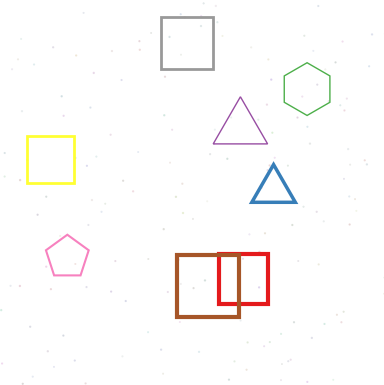[{"shape": "square", "thickness": 3, "radius": 0.32, "center": [0.632, 0.275]}, {"shape": "triangle", "thickness": 2.5, "radius": 0.33, "center": [0.711, 0.507]}, {"shape": "hexagon", "thickness": 1, "radius": 0.34, "center": [0.798, 0.769]}, {"shape": "triangle", "thickness": 1, "radius": 0.41, "center": [0.624, 0.667]}, {"shape": "square", "thickness": 2, "radius": 0.31, "center": [0.131, 0.586]}, {"shape": "square", "thickness": 3, "radius": 0.4, "center": [0.54, 0.257]}, {"shape": "pentagon", "thickness": 1.5, "radius": 0.29, "center": [0.175, 0.332]}, {"shape": "square", "thickness": 2, "radius": 0.34, "center": [0.486, 0.887]}]